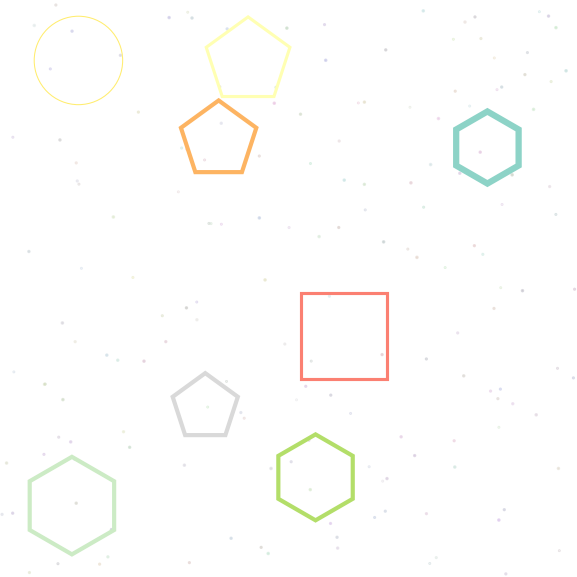[{"shape": "hexagon", "thickness": 3, "radius": 0.31, "center": [0.844, 0.744]}, {"shape": "pentagon", "thickness": 1.5, "radius": 0.38, "center": [0.43, 0.894]}, {"shape": "square", "thickness": 1.5, "radius": 0.37, "center": [0.596, 0.417]}, {"shape": "pentagon", "thickness": 2, "radius": 0.34, "center": [0.379, 0.757]}, {"shape": "hexagon", "thickness": 2, "radius": 0.37, "center": [0.546, 0.173]}, {"shape": "pentagon", "thickness": 2, "radius": 0.3, "center": [0.355, 0.294]}, {"shape": "hexagon", "thickness": 2, "radius": 0.42, "center": [0.125, 0.124]}, {"shape": "circle", "thickness": 0.5, "radius": 0.38, "center": [0.136, 0.894]}]